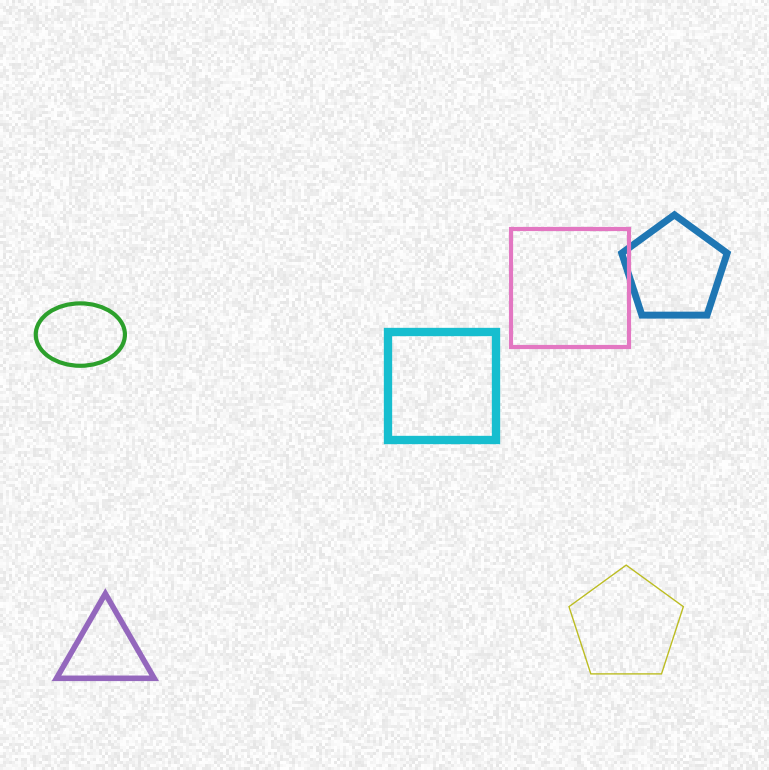[{"shape": "pentagon", "thickness": 2.5, "radius": 0.36, "center": [0.876, 0.649]}, {"shape": "oval", "thickness": 1.5, "radius": 0.29, "center": [0.104, 0.565]}, {"shape": "triangle", "thickness": 2, "radius": 0.37, "center": [0.137, 0.156]}, {"shape": "square", "thickness": 1.5, "radius": 0.38, "center": [0.741, 0.626]}, {"shape": "pentagon", "thickness": 0.5, "radius": 0.39, "center": [0.813, 0.188]}, {"shape": "square", "thickness": 3, "radius": 0.35, "center": [0.574, 0.499]}]